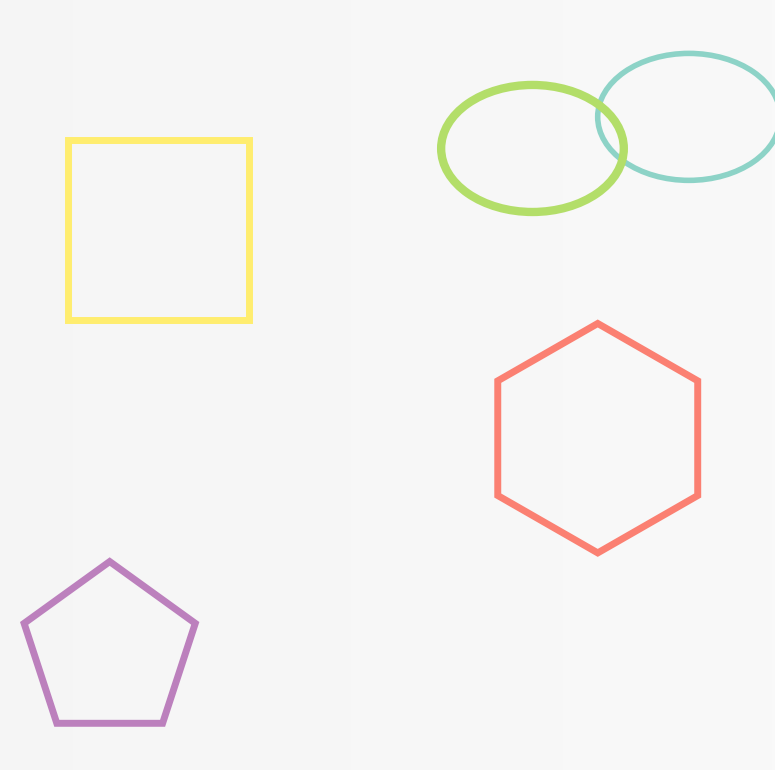[{"shape": "oval", "thickness": 2, "radius": 0.59, "center": [0.889, 0.848]}, {"shape": "hexagon", "thickness": 2.5, "radius": 0.74, "center": [0.771, 0.431]}, {"shape": "oval", "thickness": 3, "radius": 0.59, "center": [0.687, 0.807]}, {"shape": "pentagon", "thickness": 2.5, "radius": 0.58, "center": [0.142, 0.155]}, {"shape": "square", "thickness": 2.5, "radius": 0.58, "center": [0.205, 0.701]}]